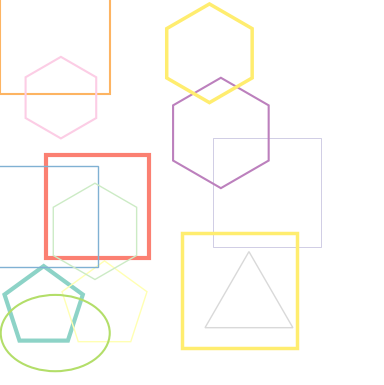[{"shape": "pentagon", "thickness": 3, "radius": 0.53, "center": [0.113, 0.202]}, {"shape": "pentagon", "thickness": 1, "radius": 0.58, "center": [0.271, 0.206]}, {"shape": "square", "thickness": 0.5, "radius": 0.71, "center": [0.694, 0.5]}, {"shape": "square", "thickness": 3, "radius": 0.67, "center": [0.254, 0.464]}, {"shape": "square", "thickness": 1, "radius": 0.66, "center": [0.124, 0.438]}, {"shape": "square", "thickness": 1.5, "radius": 0.72, "center": [0.143, 0.899]}, {"shape": "oval", "thickness": 1.5, "radius": 0.71, "center": [0.143, 0.135]}, {"shape": "hexagon", "thickness": 1.5, "radius": 0.53, "center": [0.158, 0.746]}, {"shape": "triangle", "thickness": 1, "radius": 0.66, "center": [0.647, 0.215]}, {"shape": "hexagon", "thickness": 1.5, "radius": 0.72, "center": [0.574, 0.655]}, {"shape": "hexagon", "thickness": 1, "radius": 0.63, "center": [0.247, 0.399]}, {"shape": "hexagon", "thickness": 2.5, "radius": 0.64, "center": [0.544, 0.862]}, {"shape": "square", "thickness": 2.5, "radius": 0.74, "center": [0.623, 0.245]}]